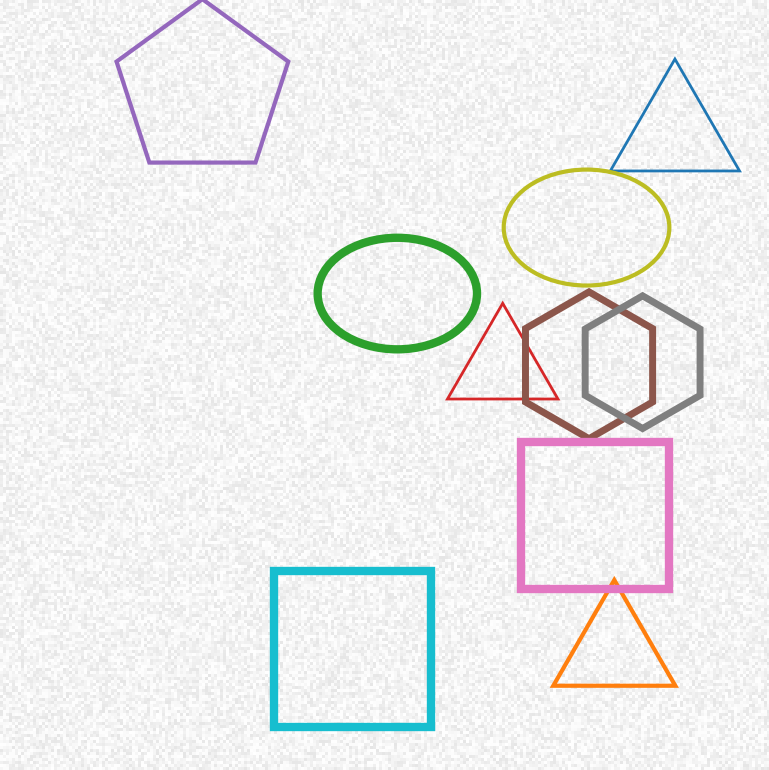[{"shape": "triangle", "thickness": 1, "radius": 0.48, "center": [0.877, 0.826]}, {"shape": "triangle", "thickness": 1.5, "radius": 0.46, "center": [0.798, 0.155]}, {"shape": "oval", "thickness": 3, "radius": 0.52, "center": [0.516, 0.619]}, {"shape": "triangle", "thickness": 1, "radius": 0.41, "center": [0.653, 0.523]}, {"shape": "pentagon", "thickness": 1.5, "radius": 0.59, "center": [0.263, 0.884]}, {"shape": "hexagon", "thickness": 2.5, "radius": 0.48, "center": [0.765, 0.526]}, {"shape": "square", "thickness": 3, "radius": 0.48, "center": [0.773, 0.33]}, {"shape": "hexagon", "thickness": 2.5, "radius": 0.43, "center": [0.835, 0.53]}, {"shape": "oval", "thickness": 1.5, "radius": 0.54, "center": [0.762, 0.704]}, {"shape": "square", "thickness": 3, "radius": 0.51, "center": [0.458, 0.158]}]